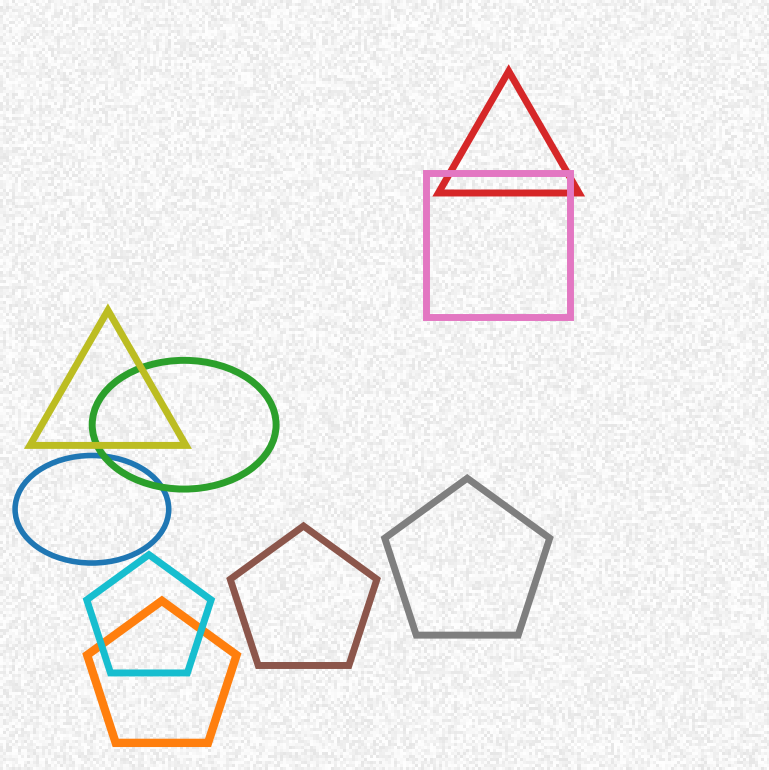[{"shape": "oval", "thickness": 2, "radius": 0.5, "center": [0.119, 0.339]}, {"shape": "pentagon", "thickness": 3, "radius": 0.51, "center": [0.21, 0.118]}, {"shape": "oval", "thickness": 2.5, "radius": 0.6, "center": [0.239, 0.448]}, {"shape": "triangle", "thickness": 2.5, "radius": 0.53, "center": [0.661, 0.802]}, {"shape": "pentagon", "thickness": 2.5, "radius": 0.5, "center": [0.394, 0.217]}, {"shape": "square", "thickness": 2.5, "radius": 0.47, "center": [0.647, 0.682]}, {"shape": "pentagon", "thickness": 2.5, "radius": 0.56, "center": [0.607, 0.266]}, {"shape": "triangle", "thickness": 2.5, "radius": 0.58, "center": [0.14, 0.48]}, {"shape": "pentagon", "thickness": 2.5, "radius": 0.42, "center": [0.193, 0.195]}]